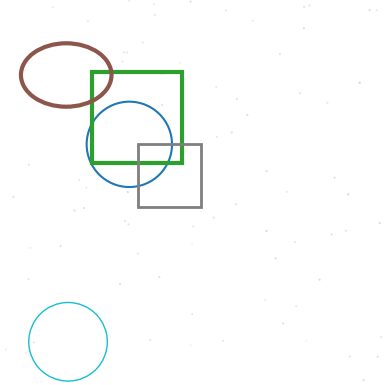[{"shape": "circle", "thickness": 1.5, "radius": 0.55, "center": [0.336, 0.625]}, {"shape": "square", "thickness": 3, "radius": 0.59, "center": [0.356, 0.695]}, {"shape": "oval", "thickness": 3, "radius": 0.59, "center": [0.172, 0.805]}, {"shape": "square", "thickness": 2, "radius": 0.41, "center": [0.441, 0.545]}, {"shape": "circle", "thickness": 1, "radius": 0.51, "center": [0.177, 0.112]}]